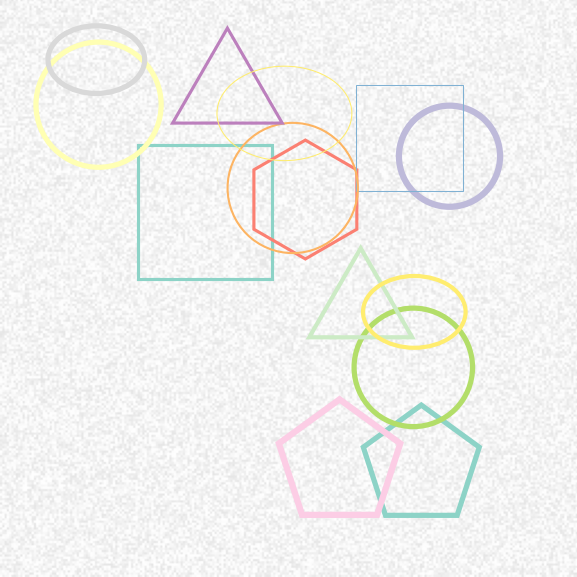[{"shape": "square", "thickness": 1.5, "radius": 0.58, "center": [0.355, 0.632]}, {"shape": "pentagon", "thickness": 2.5, "radius": 0.53, "center": [0.73, 0.192]}, {"shape": "circle", "thickness": 2.5, "radius": 0.54, "center": [0.171, 0.818]}, {"shape": "circle", "thickness": 3, "radius": 0.44, "center": [0.778, 0.729]}, {"shape": "hexagon", "thickness": 1.5, "radius": 0.51, "center": [0.529, 0.654]}, {"shape": "square", "thickness": 0.5, "radius": 0.46, "center": [0.709, 0.76]}, {"shape": "circle", "thickness": 1, "radius": 0.56, "center": [0.507, 0.674]}, {"shape": "circle", "thickness": 2.5, "radius": 0.51, "center": [0.716, 0.363]}, {"shape": "pentagon", "thickness": 3, "radius": 0.55, "center": [0.588, 0.197]}, {"shape": "oval", "thickness": 2.5, "radius": 0.42, "center": [0.167, 0.896]}, {"shape": "triangle", "thickness": 1.5, "radius": 0.55, "center": [0.394, 0.841]}, {"shape": "triangle", "thickness": 2, "radius": 0.51, "center": [0.625, 0.467]}, {"shape": "oval", "thickness": 0.5, "radius": 0.58, "center": [0.492, 0.803]}, {"shape": "oval", "thickness": 2, "radius": 0.44, "center": [0.717, 0.459]}]